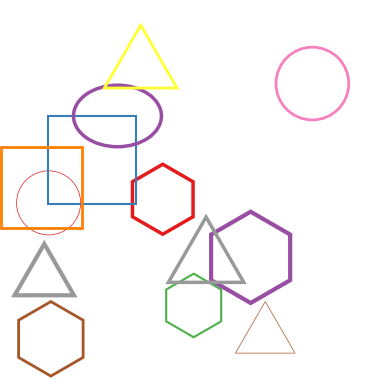[{"shape": "circle", "thickness": 0.5, "radius": 0.42, "center": [0.126, 0.473]}, {"shape": "hexagon", "thickness": 2.5, "radius": 0.45, "center": [0.423, 0.482]}, {"shape": "square", "thickness": 1.5, "radius": 0.57, "center": [0.238, 0.584]}, {"shape": "hexagon", "thickness": 1.5, "radius": 0.41, "center": [0.503, 0.207]}, {"shape": "oval", "thickness": 2.5, "radius": 0.57, "center": [0.305, 0.699]}, {"shape": "hexagon", "thickness": 3, "radius": 0.59, "center": [0.651, 0.332]}, {"shape": "square", "thickness": 2, "radius": 0.53, "center": [0.107, 0.512]}, {"shape": "triangle", "thickness": 2, "radius": 0.54, "center": [0.365, 0.826]}, {"shape": "hexagon", "thickness": 2, "radius": 0.48, "center": [0.132, 0.12]}, {"shape": "triangle", "thickness": 0.5, "radius": 0.45, "center": [0.689, 0.127]}, {"shape": "circle", "thickness": 2, "radius": 0.47, "center": [0.811, 0.783]}, {"shape": "triangle", "thickness": 3, "radius": 0.44, "center": [0.115, 0.278]}, {"shape": "triangle", "thickness": 2.5, "radius": 0.57, "center": [0.535, 0.323]}]